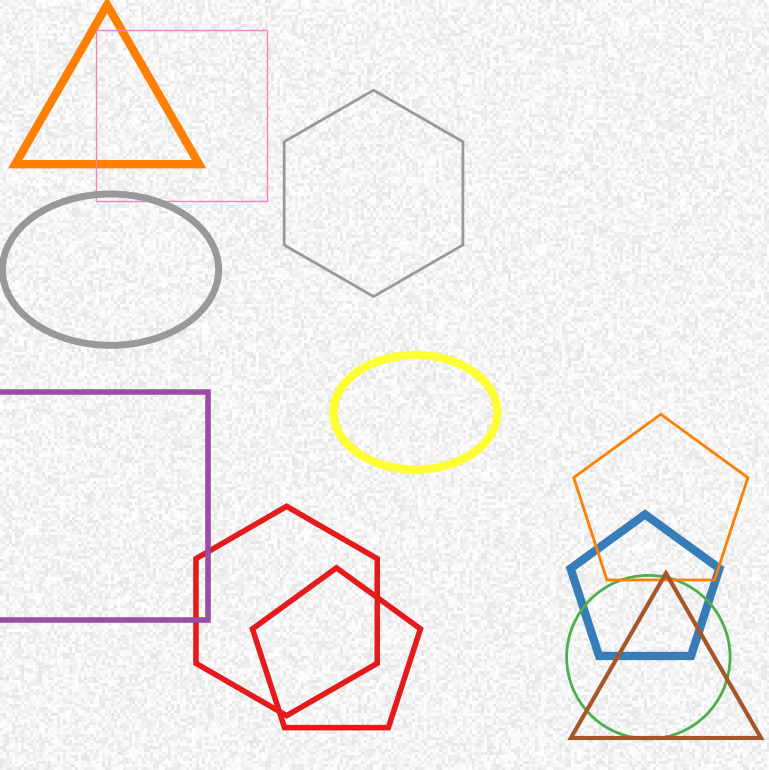[{"shape": "hexagon", "thickness": 2, "radius": 0.68, "center": [0.372, 0.206]}, {"shape": "pentagon", "thickness": 2, "radius": 0.57, "center": [0.437, 0.148]}, {"shape": "pentagon", "thickness": 3, "radius": 0.51, "center": [0.838, 0.23]}, {"shape": "circle", "thickness": 1, "radius": 0.53, "center": [0.842, 0.147]}, {"shape": "square", "thickness": 2, "radius": 0.74, "center": [0.122, 0.343]}, {"shape": "triangle", "thickness": 3, "radius": 0.69, "center": [0.139, 0.856]}, {"shape": "pentagon", "thickness": 1, "radius": 0.59, "center": [0.858, 0.343]}, {"shape": "oval", "thickness": 3, "radius": 0.53, "center": [0.539, 0.465]}, {"shape": "triangle", "thickness": 1.5, "radius": 0.71, "center": [0.865, 0.113]}, {"shape": "square", "thickness": 0.5, "radius": 0.55, "center": [0.236, 0.85]}, {"shape": "oval", "thickness": 2.5, "radius": 0.7, "center": [0.144, 0.65]}, {"shape": "hexagon", "thickness": 1, "radius": 0.67, "center": [0.485, 0.749]}]